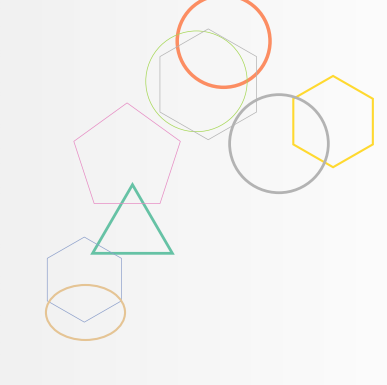[{"shape": "triangle", "thickness": 2, "radius": 0.59, "center": [0.342, 0.401]}, {"shape": "circle", "thickness": 2.5, "radius": 0.6, "center": [0.577, 0.893]}, {"shape": "hexagon", "thickness": 0.5, "radius": 0.55, "center": [0.218, 0.274]}, {"shape": "pentagon", "thickness": 0.5, "radius": 0.72, "center": [0.328, 0.588]}, {"shape": "circle", "thickness": 0.5, "radius": 0.65, "center": [0.507, 0.789]}, {"shape": "hexagon", "thickness": 1.5, "radius": 0.59, "center": [0.86, 0.684]}, {"shape": "oval", "thickness": 1.5, "radius": 0.51, "center": [0.221, 0.188]}, {"shape": "hexagon", "thickness": 0.5, "radius": 0.72, "center": [0.537, 0.781]}, {"shape": "circle", "thickness": 2, "radius": 0.64, "center": [0.72, 0.627]}]